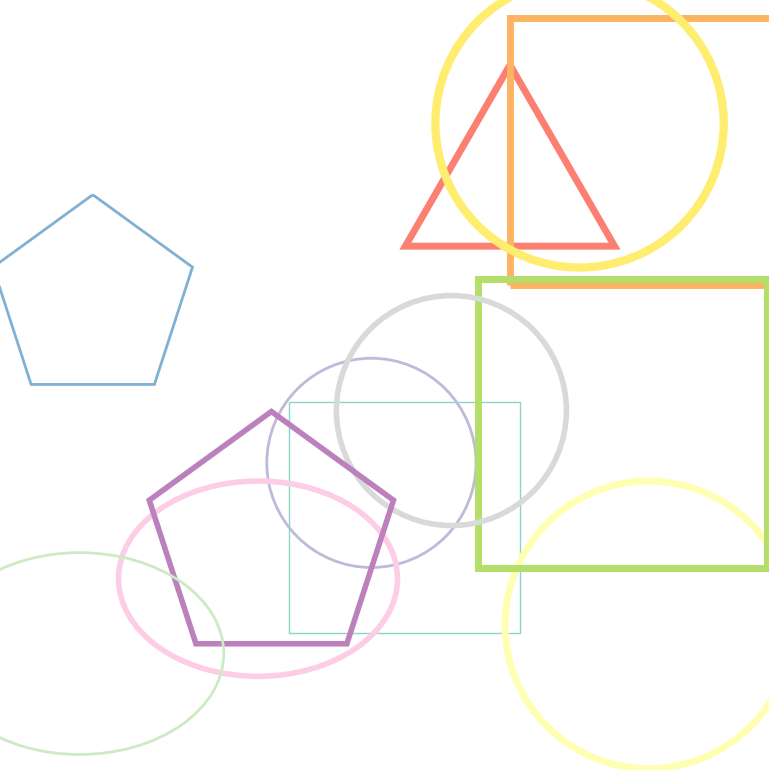[{"shape": "square", "thickness": 0.5, "radius": 0.75, "center": [0.525, 0.328]}, {"shape": "circle", "thickness": 2.5, "radius": 0.93, "center": [0.843, 0.189]}, {"shape": "circle", "thickness": 1, "radius": 0.68, "center": [0.482, 0.399]}, {"shape": "triangle", "thickness": 2.5, "radius": 0.78, "center": [0.662, 0.759]}, {"shape": "pentagon", "thickness": 1, "radius": 0.68, "center": [0.12, 0.611]}, {"shape": "square", "thickness": 2.5, "radius": 0.87, "center": [0.836, 0.803]}, {"shape": "square", "thickness": 2.5, "radius": 0.94, "center": [0.809, 0.45]}, {"shape": "oval", "thickness": 2, "radius": 0.91, "center": [0.335, 0.248]}, {"shape": "circle", "thickness": 2, "radius": 0.75, "center": [0.586, 0.467]}, {"shape": "pentagon", "thickness": 2, "radius": 0.83, "center": [0.352, 0.299]}, {"shape": "oval", "thickness": 1, "radius": 0.94, "center": [0.103, 0.151]}, {"shape": "circle", "thickness": 3, "radius": 0.94, "center": [0.753, 0.84]}]